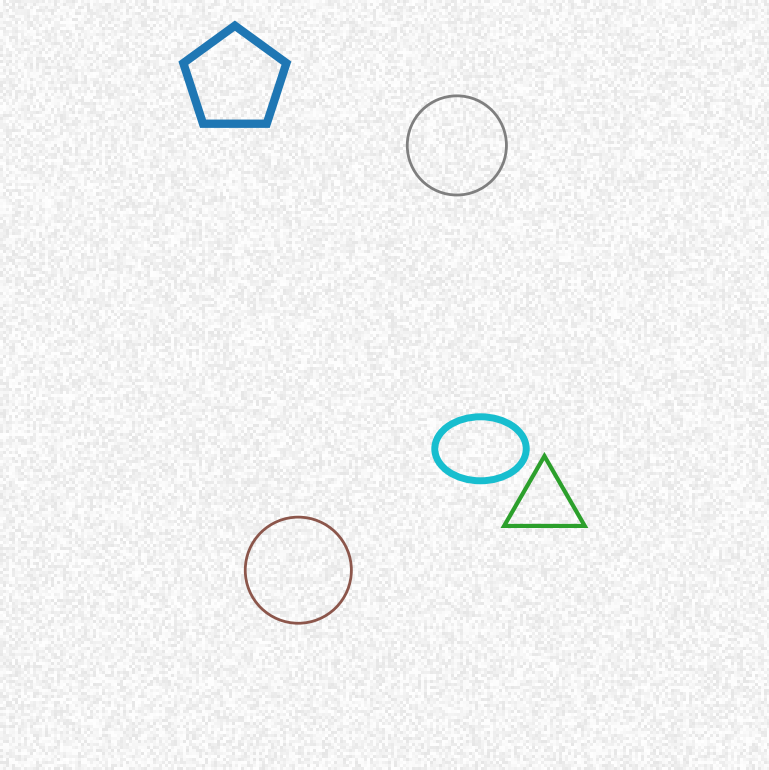[{"shape": "pentagon", "thickness": 3, "radius": 0.35, "center": [0.305, 0.896]}, {"shape": "triangle", "thickness": 1.5, "radius": 0.3, "center": [0.707, 0.347]}, {"shape": "circle", "thickness": 1, "radius": 0.34, "center": [0.387, 0.259]}, {"shape": "circle", "thickness": 1, "radius": 0.32, "center": [0.593, 0.811]}, {"shape": "oval", "thickness": 2.5, "radius": 0.3, "center": [0.624, 0.417]}]